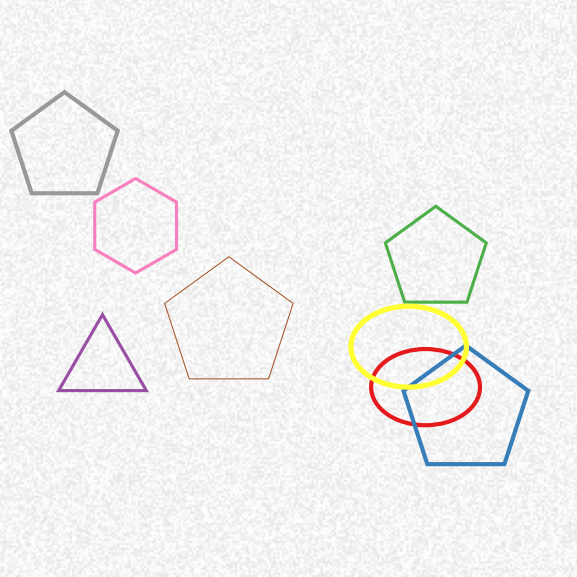[{"shape": "oval", "thickness": 2, "radius": 0.47, "center": [0.737, 0.329]}, {"shape": "pentagon", "thickness": 2, "radius": 0.57, "center": [0.807, 0.287]}, {"shape": "pentagon", "thickness": 1.5, "radius": 0.46, "center": [0.755, 0.55]}, {"shape": "triangle", "thickness": 1.5, "radius": 0.44, "center": [0.177, 0.367]}, {"shape": "oval", "thickness": 2.5, "radius": 0.5, "center": [0.708, 0.399]}, {"shape": "pentagon", "thickness": 0.5, "radius": 0.58, "center": [0.396, 0.438]}, {"shape": "hexagon", "thickness": 1.5, "radius": 0.41, "center": [0.235, 0.608]}, {"shape": "pentagon", "thickness": 2, "radius": 0.48, "center": [0.112, 0.743]}]